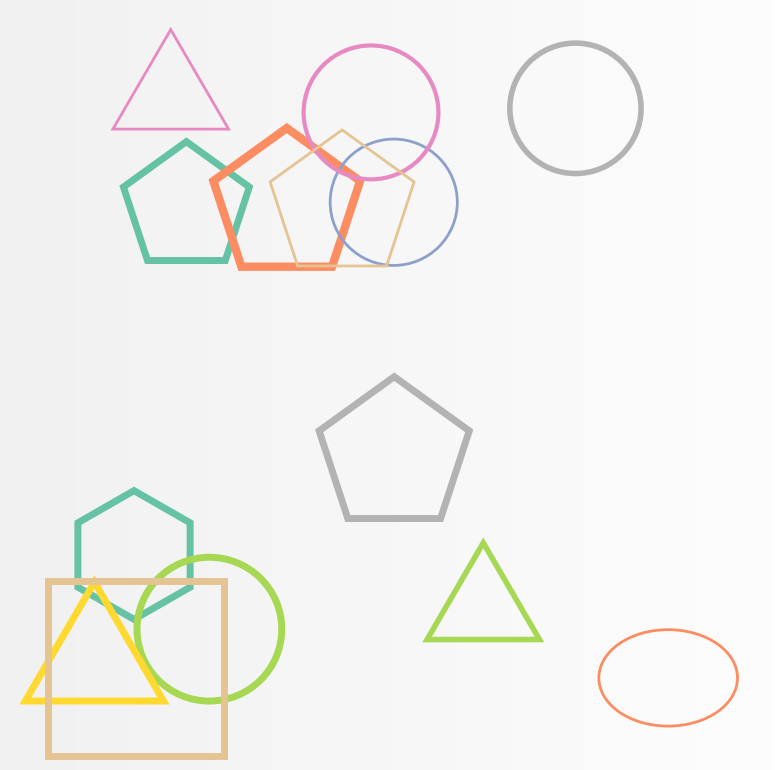[{"shape": "pentagon", "thickness": 2.5, "radius": 0.43, "center": [0.241, 0.731]}, {"shape": "hexagon", "thickness": 2.5, "radius": 0.42, "center": [0.173, 0.279]}, {"shape": "oval", "thickness": 1, "radius": 0.45, "center": [0.862, 0.12]}, {"shape": "pentagon", "thickness": 3, "radius": 0.5, "center": [0.37, 0.734]}, {"shape": "circle", "thickness": 1, "radius": 0.41, "center": [0.508, 0.737]}, {"shape": "triangle", "thickness": 1, "radius": 0.43, "center": [0.22, 0.875]}, {"shape": "circle", "thickness": 1.5, "radius": 0.43, "center": [0.479, 0.854]}, {"shape": "circle", "thickness": 2.5, "radius": 0.47, "center": [0.27, 0.183]}, {"shape": "triangle", "thickness": 2, "radius": 0.42, "center": [0.624, 0.211]}, {"shape": "triangle", "thickness": 2.5, "radius": 0.51, "center": [0.122, 0.141]}, {"shape": "square", "thickness": 2.5, "radius": 0.57, "center": [0.176, 0.132]}, {"shape": "pentagon", "thickness": 1, "radius": 0.49, "center": [0.441, 0.734]}, {"shape": "circle", "thickness": 2, "radius": 0.42, "center": [0.743, 0.859]}, {"shape": "pentagon", "thickness": 2.5, "radius": 0.51, "center": [0.509, 0.409]}]